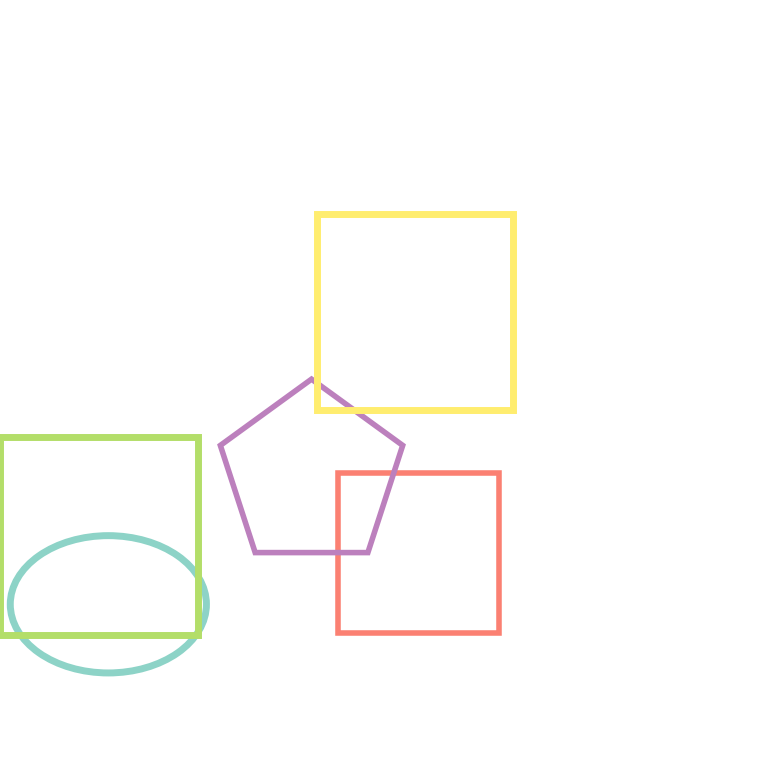[{"shape": "oval", "thickness": 2.5, "radius": 0.64, "center": [0.141, 0.215]}, {"shape": "square", "thickness": 2, "radius": 0.52, "center": [0.543, 0.282]}, {"shape": "square", "thickness": 2.5, "radius": 0.64, "center": [0.129, 0.304]}, {"shape": "pentagon", "thickness": 2, "radius": 0.62, "center": [0.405, 0.383]}, {"shape": "square", "thickness": 2.5, "radius": 0.64, "center": [0.539, 0.595]}]